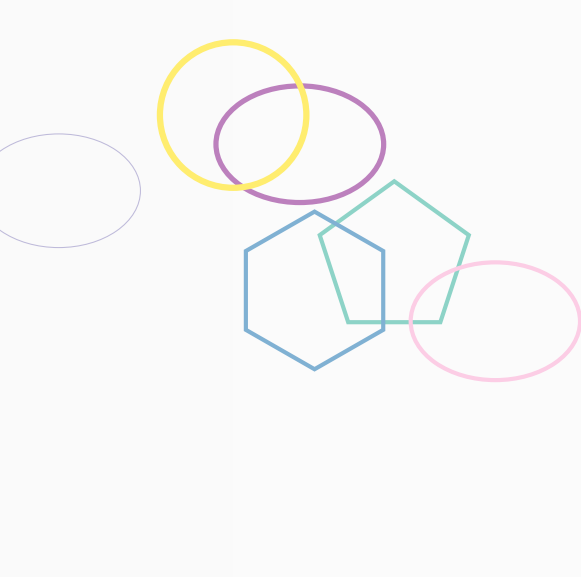[{"shape": "pentagon", "thickness": 2, "radius": 0.67, "center": [0.678, 0.55]}, {"shape": "oval", "thickness": 0.5, "radius": 0.7, "center": [0.101, 0.669]}, {"shape": "hexagon", "thickness": 2, "radius": 0.68, "center": [0.541, 0.496]}, {"shape": "oval", "thickness": 2, "radius": 0.73, "center": [0.852, 0.443]}, {"shape": "oval", "thickness": 2.5, "radius": 0.72, "center": [0.516, 0.749]}, {"shape": "circle", "thickness": 3, "radius": 0.63, "center": [0.401, 0.8]}]